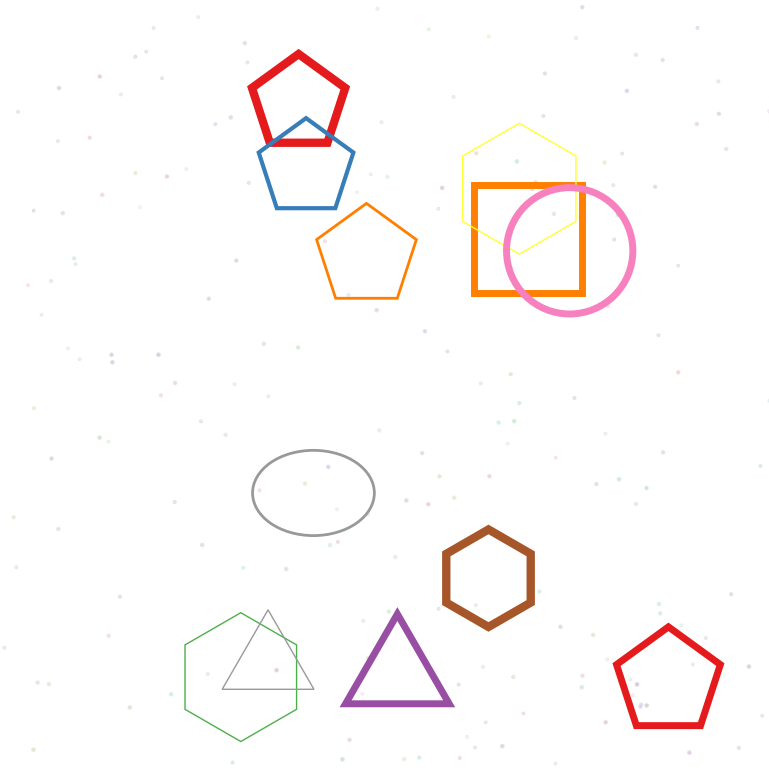[{"shape": "pentagon", "thickness": 3, "radius": 0.32, "center": [0.388, 0.866]}, {"shape": "pentagon", "thickness": 2.5, "radius": 0.35, "center": [0.868, 0.115]}, {"shape": "pentagon", "thickness": 1.5, "radius": 0.32, "center": [0.397, 0.782]}, {"shape": "hexagon", "thickness": 0.5, "radius": 0.42, "center": [0.313, 0.121]}, {"shape": "triangle", "thickness": 2.5, "radius": 0.39, "center": [0.516, 0.125]}, {"shape": "pentagon", "thickness": 1, "radius": 0.34, "center": [0.476, 0.668]}, {"shape": "square", "thickness": 2.5, "radius": 0.35, "center": [0.686, 0.689]}, {"shape": "hexagon", "thickness": 0.5, "radius": 0.42, "center": [0.674, 0.755]}, {"shape": "hexagon", "thickness": 3, "radius": 0.32, "center": [0.634, 0.249]}, {"shape": "circle", "thickness": 2.5, "radius": 0.41, "center": [0.74, 0.674]}, {"shape": "oval", "thickness": 1, "radius": 0.4, "center": [0.407, 0.36]}, {"shape": "triangle", "thickness": 0.5, "radius": 0.34, "center": [0.348, 0.139]}]